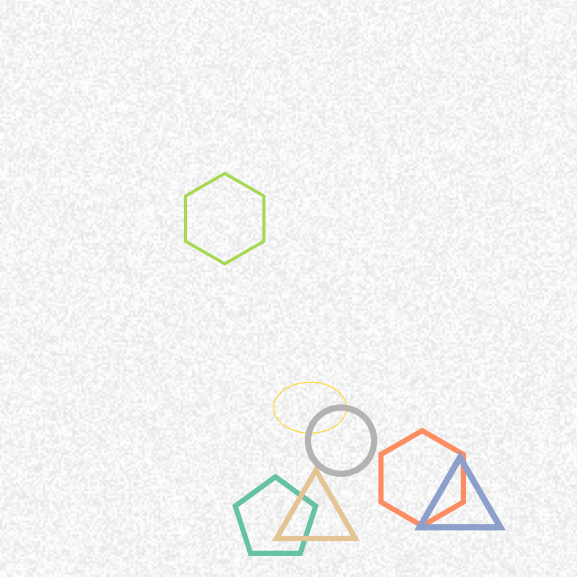[{"shape": "pentagon", "thickness": 2.5, "radius": 0.37, "center": [0.477, 0.1]}, {"shape": "hexagon", "thickness": 2.5, "radius": 0.41, "center": [0.731, 0.171]}, {"shape": "triangle", "thickness": 3, "radius": 0.4, "center": [0.796, 0.126]}, {"shape": "hexagon", "thickness": 1.5, "radius": 0.39, "center": [0.389, 0.621]}, {"shape": "oval", "thickness": 0.5, "radius": 0.32, "center": [0.537, 0.293]}, {"shape": "triangle", "thickness": 2.5, "radius": 0.39, "center": [0.547, 0.106]}, {"shape": "circle", "thickness": 3, "radius": 0.29, "center": [0.591, 0.236]}]